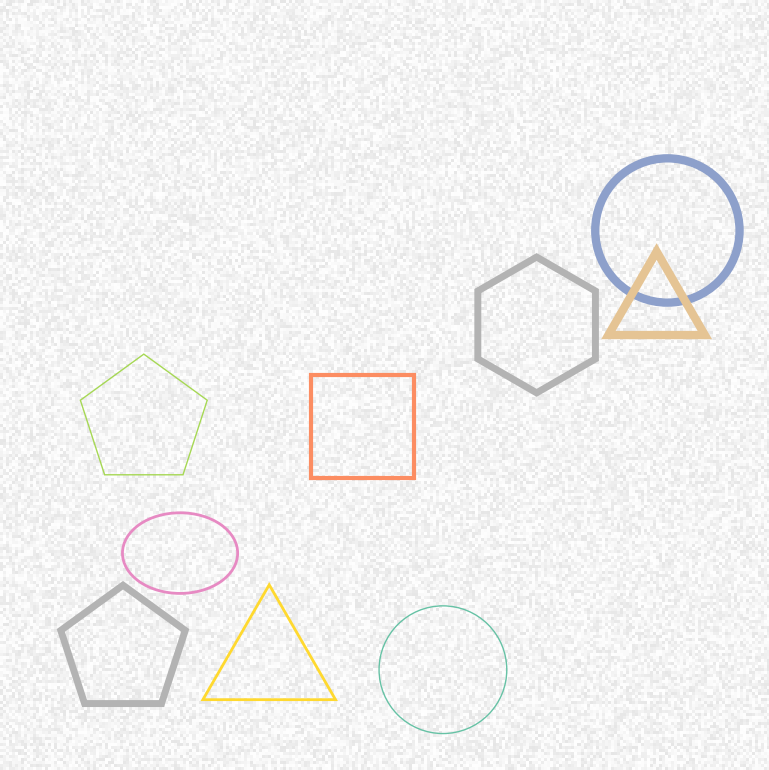[{"shape": "circle", "thickness": 0.5, "radius": 0.41, "center": [0.575, 0.13]}, {"shape": "square", "thickness": 1.5, "radius": 0.33, "center": [0.47, 0.446]}, {"shape": "circle", "thickness": 3, "radius": 0.47, "center": [0.867, 0.701]}, {"shape": "oval", "thickness": 1, "radius": 0.37, "center": [0.234, 0.282]}, {"shape": "pentagon", "thickness": 0.5, "radius": 0.43, "center": [0.187, 0.453]}, {"shape": "triangle", "thickness": 1, "radius": 0.5, "center": [0.35, 0.141]}, {"shape": "triangle", "thickness": 3, "radius": 0.36, "center": [0.853, 0.601]}, {"shape": "hexagon", "thickness": 2.5, "radius": 0.44, "center": [0.697, 0.578]}, {"shape": "pentagon", "thickness": 2.5, "radius": 0.42, "center": [0.16, 0.155]}]